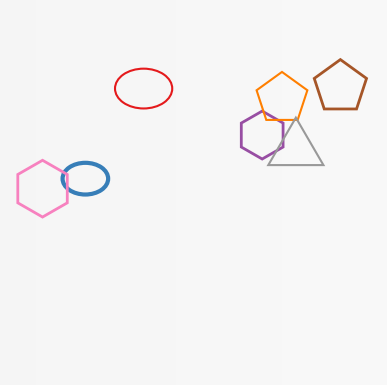[{"shape": "oval", "thickness": 1.5, "radius": 0.37, "center": [0.371, 0.77]}, {"shape": "oval", "thickness": 3, "radius": 0.29, "center": [0.22, 0.536]}, {"shape": "hexagon", "thickness": 2, "radius": 0.31, "center": [0.677, 0.649]}, {"shape": "pentagon", "thickness": 1.5, "radius": 0.34, "center": [0.728, 0.744]}, {"shape": "pentagon", "thickness": 2, "radius": 0.35, "center": [0.878, 0.774]}, {"shape": "hexagon", "thickness": 2, "radius": 0.37, "center": [0.11, 0.51]}, {"shape": "triangle", "thickness": 1.5, "radius": 0.41, "center": [0.764, 0.612]}]